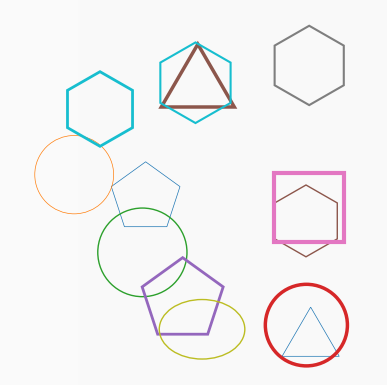[{"shape": "triangle", "thickness": 0.5, "radius": 0.43, "center": [0.802, 0.117]}, {"shape": "pentagon", "thickness": 0.5, "radius": 0.47, "center": [0.376, 0.487]}, {"shape": "circle", "thickness": 0.5, "radius": 0.51, "center": [0.191, 0.546]}, {"shape": "circle", "thickness": 1, "radius": 0.58, "center": [0.367, 0.345]}, {"shape": "circle", "thickness": 2.5, "radius": 0.53, "center": [0.791, 0.156]}, {"shape": "pentagon", "thickness": 2, "radius": 0.55, "center": [0.471, 0.221]}, {"shape": "triangle", "thickness": 2.5, "radius": 0.54, "center": [0.51, 0.776]}, {"shape": "hexagon", "thickness": 1, "radius": 0.47, "center": [0.79, 0.426]}, {"shape": "square", "thickness": 3, "radius": 0.45, "center": [0.797, 0.462]}, {"shape": "hexagon", "thickness": 1.5, "radius": 0.52, "center": [0.798, 0.83]}, {"shape": "oval", "thickness": 1, "radius": 0.55, "center": [0.521, 0.145]}, {"shape": "hexagon", "thickness": 2, "radius": 0.48, "center": [0.258, 0.717]}, {"shape": "hexagon", "thickness": 1.5, "radius": 0.52, "center": [0.504, 0.785]}]